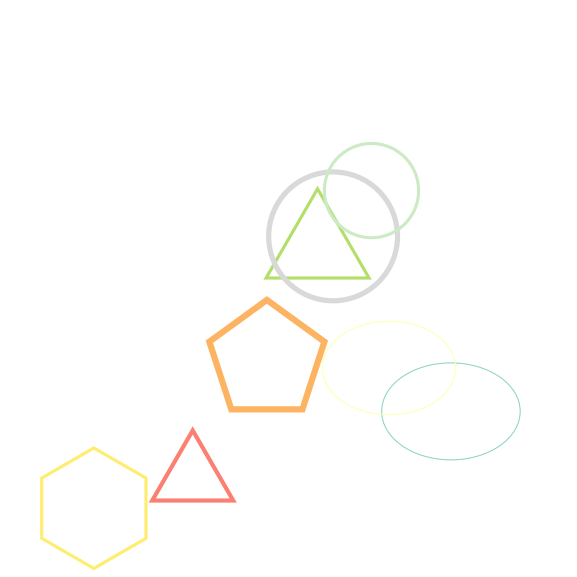[{"shape": "oval", "thickness": 0.5, "radius": 0.6, "center": [0.781, 0.287]}, {"shape": "oval", "thickness": 0.5, "radius": 0.58, "center": [0.674, 0.362]}, {"shape": "triangle", "thickness": 2, "radius": 0.4, "center": [0.334, 0.173]}, {"shape": "pentagon", "thickness": 3, "radius": 0.52, "center": [0.462, 0.375]}, {"shape": "triangle", "thickness": 1.5, "radius": 0.51, "center": [0.55, 0.569]}, {"shape": "circle", "thickness": 2.5, "radius": 0.56, "center": [0.577, 0.59]}, {"shape": "circle", "thickness": 1.5, "radius": 0.41, "center": [0.643, 0.669]}, {"shape": "hexagon", "thickness": 1.5, "radius": 0.52, "center": [0.163, 0.119]}]